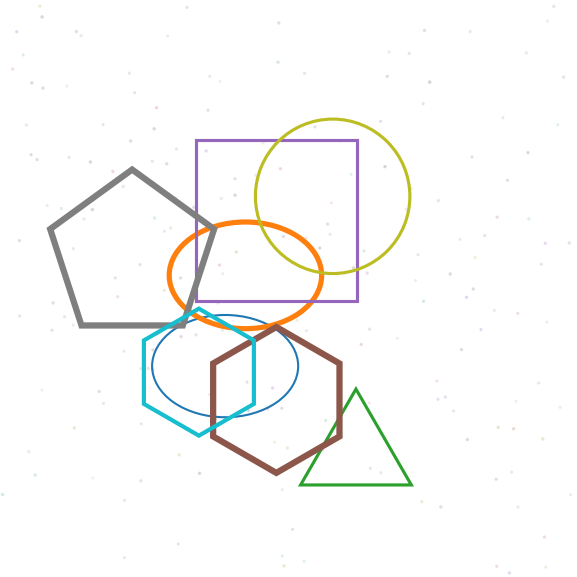[{"shape": "oval", "thickness": 1, "radius": 0.63, "center": [0.39, 0.365]}, {"shape": "oval", "thickness": 2.5, "radius": 0.66, "center": [0.425, 0.522]}, {"shape": "triangle", "thickness": 1.5, "radius": 0.55, "center": [0.616, 0.215]}, {"shape": "square", "thickness": 1.5, "radius": 0.7, "center": [0.479, 0.617]}, {"shape": "hexagon", "thickness": 3, "radius": 0.63, "center": [0.478, 0.307]}, {"shape": "pentagon", "thickness": 3, "radius": 0.75, "center": [0.229, 0.556]}, {"shape": "circle", "thickness": 1.5, "radius": 0.67, "center": [0.576, 0.659]}, {"shape": "hexagon", "thickness": 2, "radius": 0.55, "center": [0.344, 0.355]}]